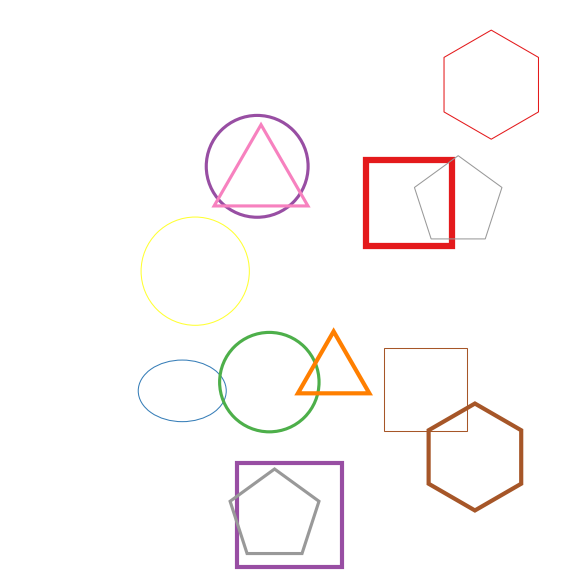[{"shape": "hexagon", "thickness": 0.5, "radius": 0.47, "center": [0.851, 0.853]}, {"shape": "square", "thickness": 3, "radius": 0.37, "center": [0.708, 0.647]}, {"shape": "oval", "thickness": 0.5, "radius": 0.38, "center": [0.316, 0.322]}, {"shape": "circle", "thickness": 1.5, "radius": 0.43, "center": [0.466, 0.337]}, {"shape": "circle", "thickness": 1.5, "radius": 0.44, "center": [0.445, 0.711]}, {"shape": "square", "thickness": 2, "radius": 0.45, "center": [0.501, 0.107]}, {"shape": "triangle", "thickness": 2, "radius": 0.36, "center": [0.578, 0.354]}, {"shape": "circle", "thickness": 0.5, "radius": 0.47, "center": [0.338, 0.53]}, {"shape": "square", "thickness": 0.5, "radius": 0.36, "center": [0.736, 0.325]}, {"shape": "hexagon", "thickness": 2, "radius": 0.46, "center": [0.822, 0.208]}, {"shape": "triangle", "thickness": 1.5, "radius": 0.47, "center": [0.452, 0.689]}, {"shape": "pentagon", "thickness": 1.5, "radius": 0.4, "center": [0.475, 0.106]}, {"shape": "pentagon", "thickness": 0.5, "radius": 0.4, "center": [0.793, 0.65]}]